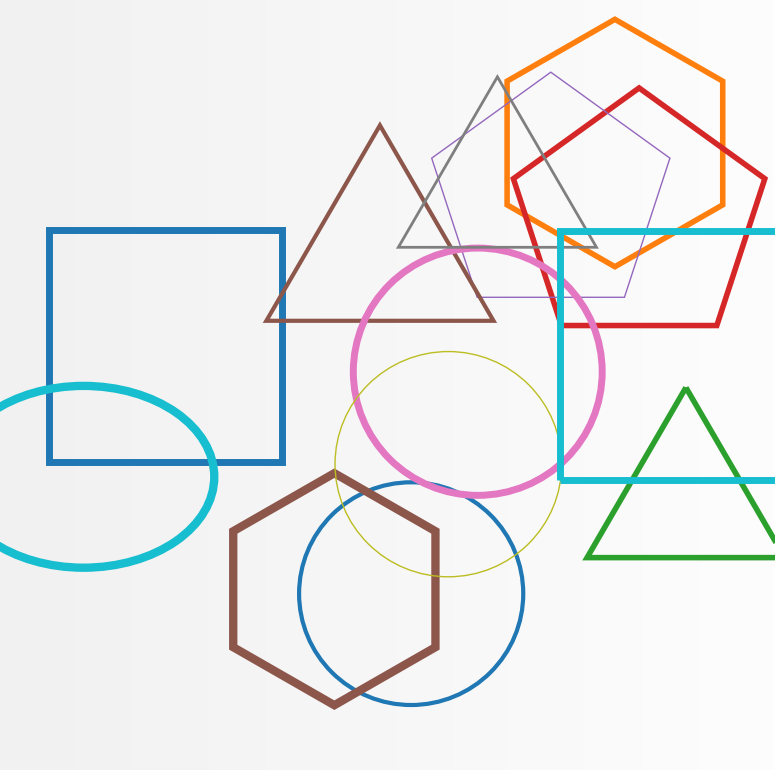[{"shape": "square", "thickness": 2.5, "radius": 0.75, "center": [0.213, 0.551]}, {"shape": "circle", "thickness": 1.5, "radius": 0.72, "center": [0.531, 0.229]}, {"shape": "hexagon", "thickness": 2, "radius": 0.8, "center": [0.793, 0.814]}, {"shape": "triangle", "thickness": 2, "radius": 0.74, "center": [0.885, 0.349]}, {"shape": "pentagon", "thickness": 2, "radius": 0.85, "center": [0.825, 0.715]}, {"shape": "pentagon", "thickness": 0.5, "radius": 0.81, "center": [0.711, 0.745]}, {"shape": "hexagon", "thickness": 3, "radius": 0.75, "center": [0.431, 0.235]}, {"shape": "triangle", "thickness": 1.5, "radius": 0.85, "center": [0.49, 0.668]}, {"shape": "circle", "thickness": 2.5, "radius": 0.8, "center": [0.616, 0.517]}, {"shape": "triangle", "thickness": 1, "radius": 0.74, "center": [0.642, 0.753]}, {"shape": "circle", "thickness": 0.5, "radius": 0.73, "center": [0.579, 0.397]}, {"shape": "square", "thickness": 2.5, "radius": 0.81, "center": [0.884, 0.539]}, {"shape": "oval", "thickness": 3, "radius": 0.84, "center": [0.108, 0.381]}]